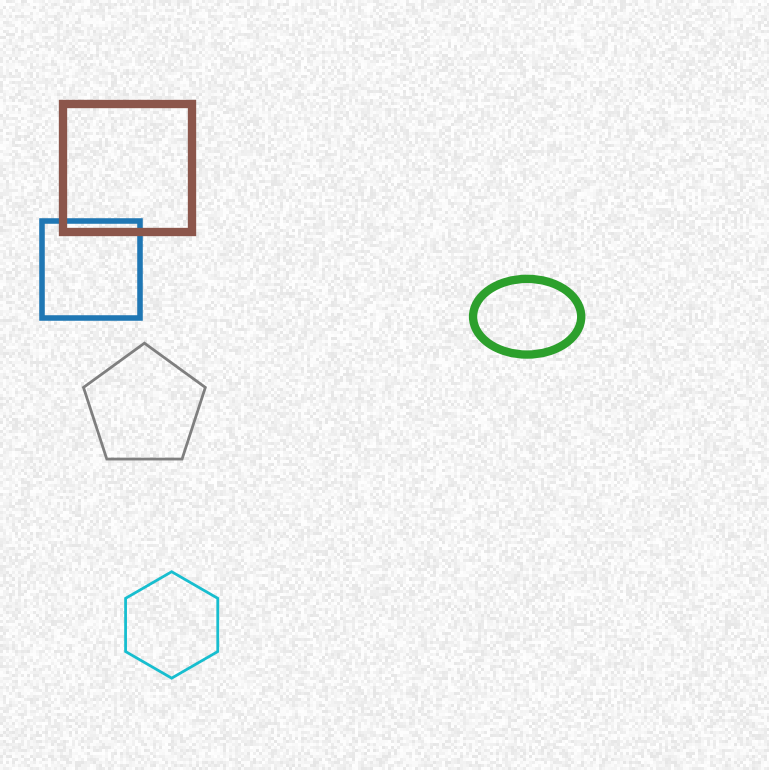[{"shape": "square", "thickness": 2, "radius": 0.32, "center": [0.118, 0.65]}, {"shape": "oval", "thickness": 3, "radius": 0.35, "center": [0.685, 0.589]}, {"shape": "square", "thickness": 3, "radius": 0.42, "center": [0.165, 0.782]}, {"shape": "pentagon", "thickness": 1, "radius": 0.42, "center": [0.188, 0.471]}, {"shape": "hexagon", "thickness": 1, "radius": 0.35, "center": [0.223, 0.188]}]